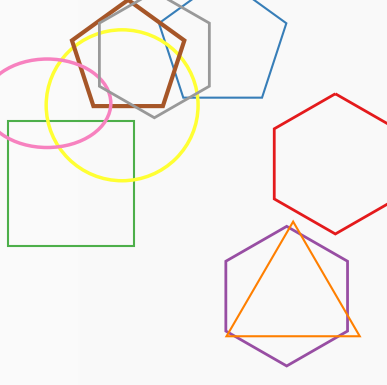[{"shape": "hexagon", "thickness": 2, "radius": 0.91, "center": [0.865, 0.574]}, {"shape": "pentagon", "thickness": 1.5, "radius": 0.86, "center": [0.575, 0.886]}, {"shape": "square", "thickness": 1.5, "radius": 0.81, "center": [0.183, 0.524]}, {"shape": "hexagon", "thickness": 2, "radius": 0.91, "center": [0.74, 0.231]}, {"shape": "triangle", "thickness": 1.5, "radius": 0.99, "center": [0.756, 0.226]}, {"shape": "circle", "thickness": 2.5, "radius": 0.98, "center": [0.315, 0.727]}, {"shape": "pentagon", "thickness": 3, "radius": 0.76, "center": [0.331, 0.848]}, {"shape": "oval", "thickness": 2.5, "radius": 0.82, "center": [0.122, 0.732]}, {"shape": "hexagon", "thickness": 2, "radius": 0.82, "center": [0.398, 0.858]}]